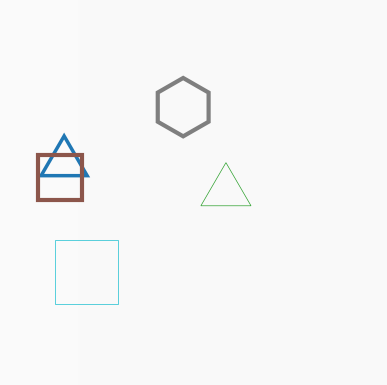[{"shape": "triangle", "thickness": 2.5, "radius": 0.34, "center": [0.165, 0.578]}, {"shape": "triangle", "thickness": 0.5, "radius": 0.37, "center": [0.583, 0.503]}, {"shape": "square", "thickness": 3, "radius": 0.29, "center": [0.155, 0.539]}, {"shape": "hexagon", "thickness": 3, "radius": 0.38, "center": [0.473, 0.722]}, {"shape": "square", "thickness": 0.5, "radius": 0.41, "center": [0.223, 0.294]}]